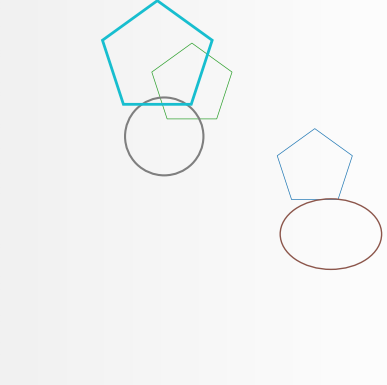[{"shape": "pentagon", "thickness": 0.5, "radius": 0.51, "center": [0.812, 0.564]}, {"shape": "pentagon", "thickness": 0.5, "radius": 0.54, "center": [0.495, 0.779]}, {"shape": "oval", "thickness": 1, "radius": 0.65, "center": [0.854, 0.392]}, {"shape": "circle", "thickness": 1.5, "radius": 0.51, "center": [0.424, 0.646]}, {"shape": "pentagon", "thickness": 2, "radius": 0.74, "center": [0.406, 0.849]}]